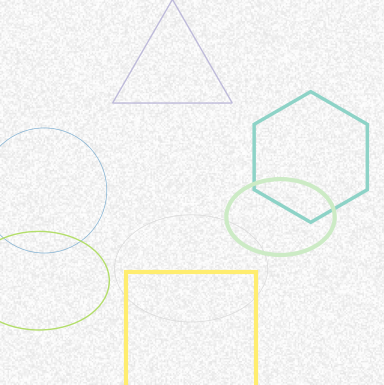[{"shape": "hexagon", "thickness": 2.5, "radius": 0.85, "center": [0.807, 0.592]}, {"shape": "triangle", "thickness": 1, "radius": 0.9, "center": [0.448, 0.822]}, {"shape": "circle", "thickness": 0.5, "radius": 0.81, "center": [0.115, 0.505]}, {"shape": "oval", "thickness": 1, "radius": 0.91, "center": [0.101, 0.271]}, {"shape": "oval", "thickness": 0.5, "radius": 0.99, "center": [0.496, 0.303]}, {"shape": "oval", "thickness": 3, "radius": 0.7, "center": [0.729, 0.436]}, {"shape": "square", "thickness": 3, "radius": 0.85, "center": [0.496, 0.125]}]